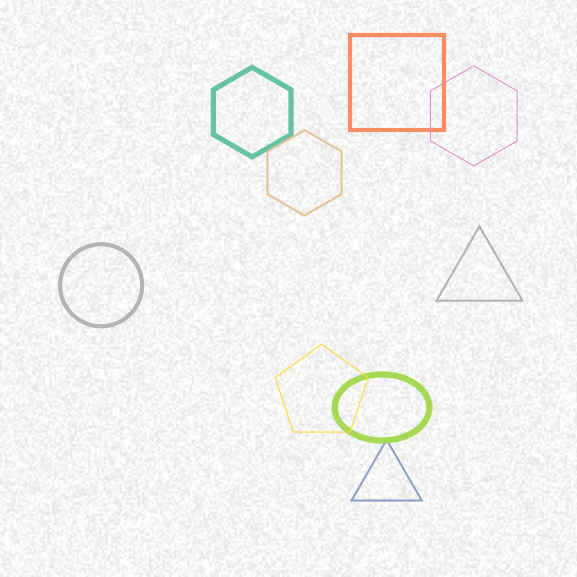[{"shape": "hexagon", "thickness": 2.5, "radius": 0.39, "center": [0.437, 0.805]}, {"shape": "square", "thickness": 2, "radius": 0.41, "center": [0.687, 0.857]}, {"shape": "triangle", "thickness": 1, "radius": 0.35, "center": [0.67, 0.168]}, {"shape": "hexagon", "thickness": 0.5, "radius": 0.43, "center": [0.82, 0.798]}, {"shape": "oval", "thickness": 3, "radius": 0.41, "center": [0.662, 0.294]}, {"shape": "pentagon", "thickness": 0.5, "radius": 0.42, "center": [0.557, 0.319]}, {"shape": "hexagon", "thickness": 1, "radius": 0.37, "center": [0.527, 0.7]}, {"shape": "circle", "thickness": 2, "radius": 0.36, "center": [0.175, 0.505]}, {"shape": "triangle", "thickness": 1, "radius": 0.43, "center": [0.83, 0.521]}]